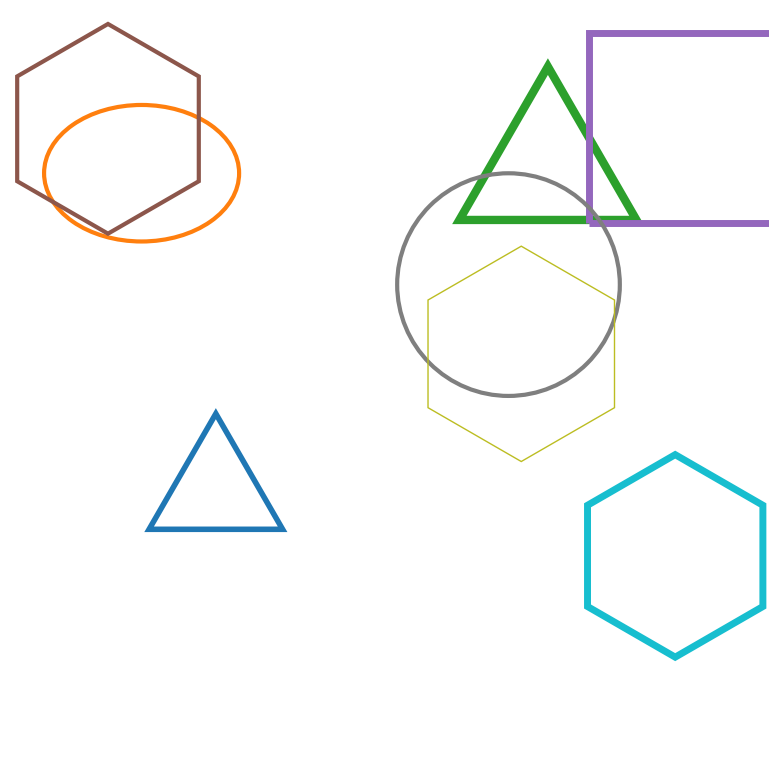[{"shape": "triangle", "thickness": 2, "radius": 0.5, "center": [0.28, 0.363]}, {"shape": "oval", "thickness": 1.5, "radius": 0.63, "center": [0.184, 0.775]}, {"shape": "triangle", "thickness": 3, "radius": 0.66, "center": [0.712, 0.781]}, {"shape": "square", "thickness": 2.5, "radius": 0.62, "center": [0.889, 0.834]}, {"shape": "hexagon", "thickness": 1.5, "radius": 0.68, "center": [0.14, 0.833]}, {"shape": "circle", "thickness": 1.5, "radius": 0.72, "center": [0.66, 0.63]}, {"shape": "hexagon", "thickness": 0.5, "radius": 0.7, "center": [0.677, 0.54]}, {"shape": "hexagon", "thickness": 2.5, "radius": 0.66, "center": [0.877, 0.278]}]